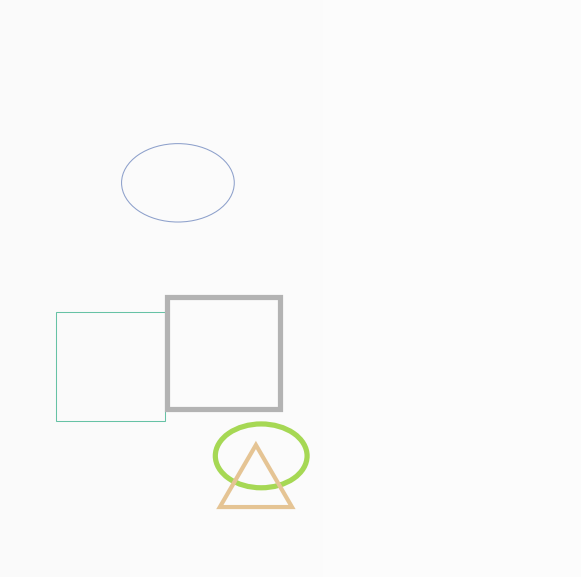[{"shape": "square", "thickness": 0.5, "radius": 0.47, "center": [0.19, 0.364]}, {"shape": "oval", "thickness": 0.5, "radius": 0.48, "center": [0.306, 0.683]}, {"shape": "oval", "thickness": 2.5, "radius": 0.39, "center": [0.449, 0.21]}, {"shape": "triangle", "thickness": 2, "radius": 0.36, "center": [0.44, 0.157]}, {"shape": "square", "thickness": 2.5, "radius": 0.49, "center": [0.384, 0.388]}]